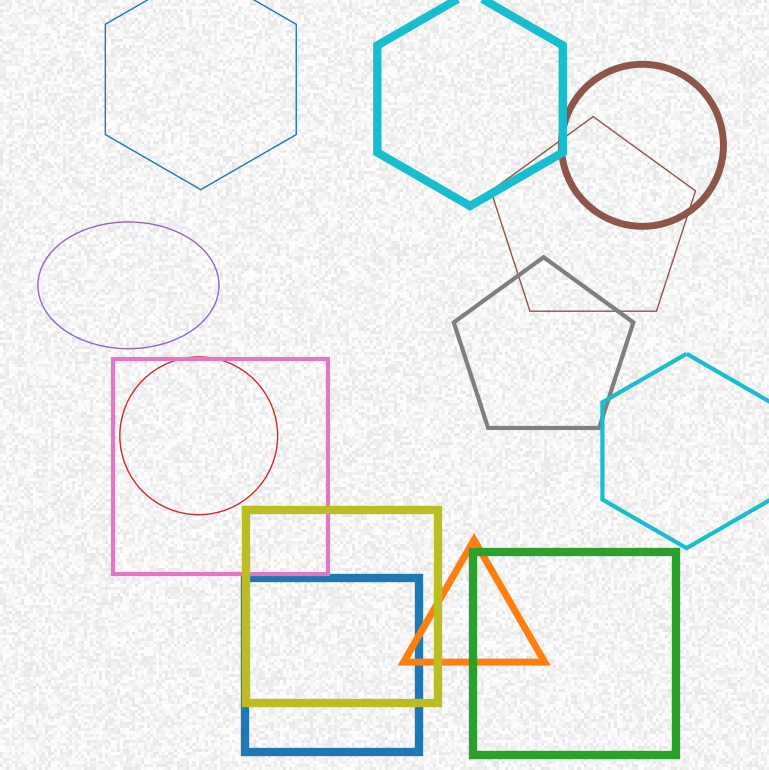[{"shape": "square", "thickness": 3, "radius": 0.57, "center": [0.431, 0.137]}, {"shape": "hexagon", "thickness": 0.5, "radius": 0.72, "center": [0.261, 0.897]}, {"shape": "triangle", "thickness": 2.5, "radius": 0.53, "center": [0.616, 0.193]}, {"shape": "square", "thickness": 3, "radius": 0.66, "center": [0.746, 0.151]}, {"shape": "circle", "thickness": 0.5, "radius": 0.51, "center": [0.258, 0.434]}, {"shape": "oval", "thickness": 0.5, "radius": 0.59, "center": [0.167, 0.629]}, {"shape": "circle", "thickness": 2.5, "radius": 0.53, "center": [0.834, 0.811]}, {"shape": "pentagon", "thickness": 0.5, "radius": 0.7, "center": [0.77, 0.709]}, {"shape": "square", "thickness": 1.5, "radius": 0.7, "center": [0.286, 0.394]}, {"shape": "pentagon", "thickness": 1.5, "radius": 0.61, "center": [0.706, 0.543]}, {"shape": "square", "thickness": 3, "radius": 0.63, "center": [0.444, 0.213]}, {"shape": "hexagon", "thickness": 3, "radius": 0.7, "center": [0.61, 0.872]}, {"shape": "hexagon", "thickness": 1.5, "radius": 0.63, "center": [0.892, 0.414]}]